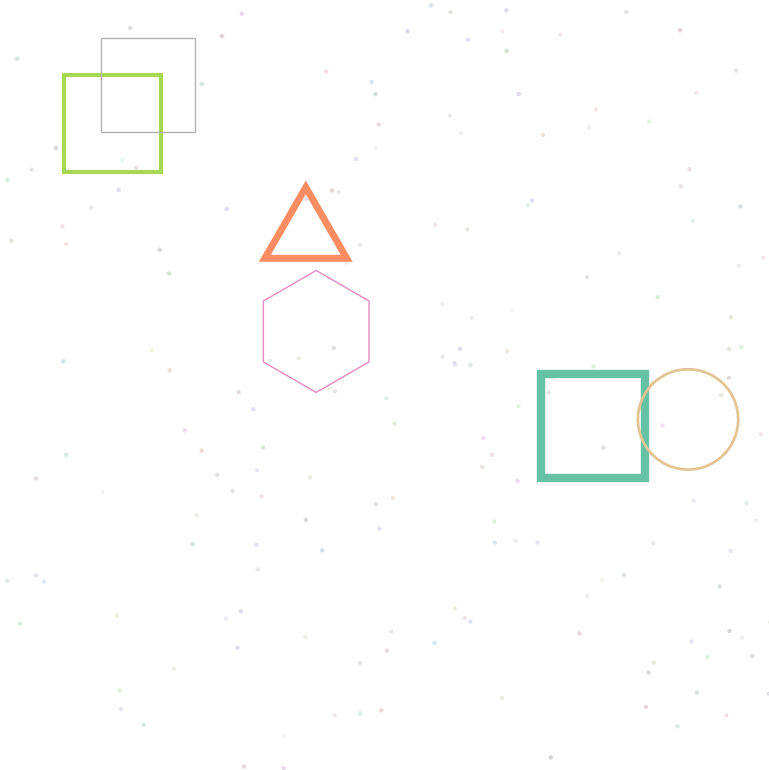[{"shape": "square", "thickness": 3, "radius": 0.34, "center": [0.77, 0.447]}, {"shape": "triangle", "thickness": 2.5, "radius": 0.31, "center": [0.397, 0.695]}, {"shape": "hexagon", "thickness": 0.5, "radius": 0.4, "center": [0.411, 0.57]}, {"shape": "square", "thickness": 1.5, "radius": 0.31, "center": [0.146, 0.839]}, {"shape": "circle", "thickness": 1, "radius": 0.33, "center": [0.894, 0.455]}, {"shape": "square", "thickness": 0.5, "radius": 0.31, "center": [0.193, 0.889]}]